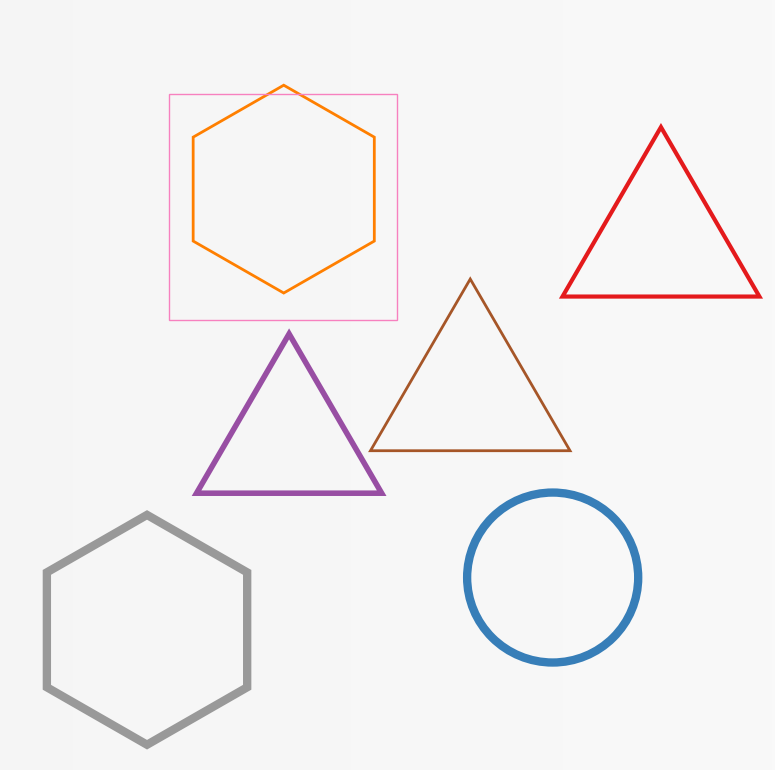[{"shape": "triangle", "thickness": 1.5, "radius": 0.73, "center": [0.853, 0.688]}, {"shape": "circle", "thickness": 3, "radius": 0.55, "center": [0.713, 0.25]}, {"shape": "triangle", "thickness": 2, "radius": 0.69, "center": [0.373, 0.428]}, {"shape": "hexagon", "thickness": 1, "radius": 0.67, "center": [0.366, 0.754]}, {"shape": "triangle", "thickness": 1, "radius": 0.74, "center": [0.607, 0.489]}, {"shape": "square", "thickness": 0.5, "radius": 0.74, "center": [0.365, 0.731]}, {"shape": "hexagon", "thickness": 3, "radius": 0.75, "center": [0.19, 0.182]}]